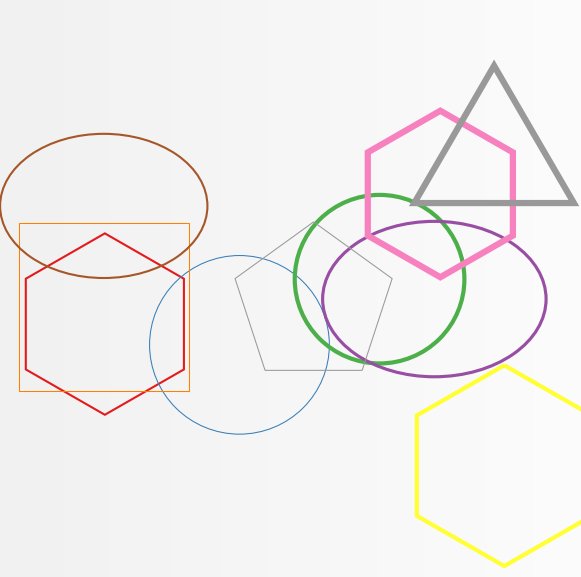[{"shape": "hexagon", "thickness": 1, "radius": 0.79, "center": [0.18, 0.438]}, {"shape": "circle", "thickness": 0.5, "radius": 0.77, "center": [0.412, 0.402]}, {"shape": "circle", "thickness": 2, "radius": 0.73, "center": [0.653, 0.516]}, {"shape": "oval", "thickness": 1.5, "radius": 0.96, "center": [0.747, 0.481]}, {"shape": "square", "thickness": 0.5, "radius": 0.73, "center": [0.179, 0.467]}, {"shape": "hexagon", "thickness": 2, "radius": 0.87, "center": [0.868, 0.193]}, {"shape": "oval", "thickness": 1, "radius": 0.89, "center": [0.179, 0.643]}, {"shape": "hexagon", "thickness": 3, "radius": 0.72, "center": [0.758, 0.663]}, {"shape": "triangle", "thickness": 3, "radius": 0.79, "center": [0.85, 0.727]}, {"shape": "pentagon", "thickness": 0.5, "radius": 0.71, "center": [0.54, 0.473]}]